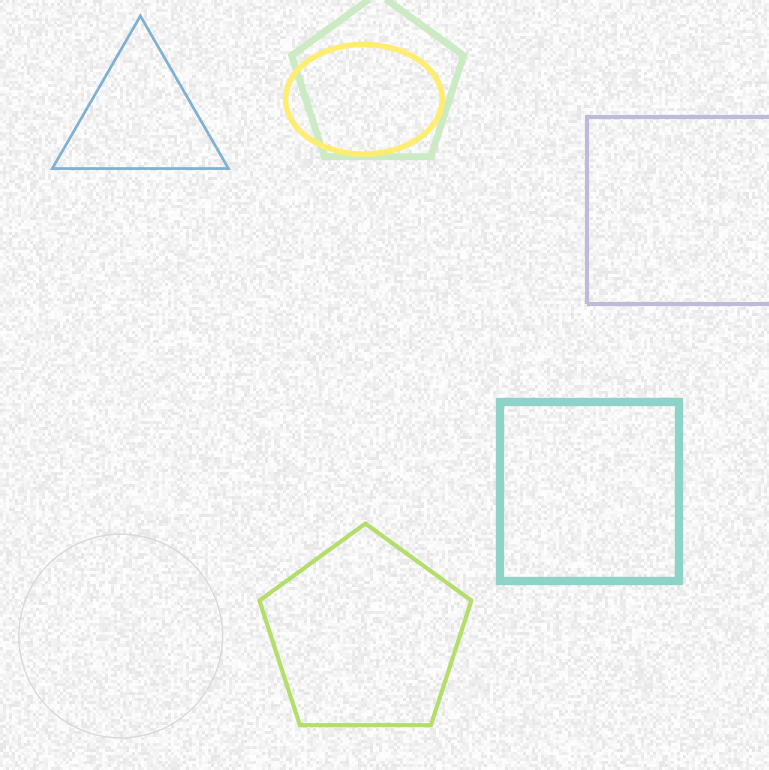[{"shape": "square", "thickness": 3, "radius": 0.58, "center": [0.766, 0.362]}, {"shape": "square", "thickness": 1.5, "radius": 0.61, "center": [0.884, 0.726]}, {"shape": "triangle", "thickness": 1, "radius": 0.66, "center": [0.182, 0.847]}, {"shape": "pentagon", "thickness": 1.5, "radius": 0.72, "center": [0.475, 0.175]}, {"shape": "circle", "thickness": 0.5, "radius": 0.66, "center": [0.157, 0.174]}, {"shape": "pentagon", "thickness": 2.5, "radius": 0.59, "center": [0.49, 0.891]}, {"shape": "oval", "thickness": 2, "radius": 0.51, "center": [0.473, 0.871]}]